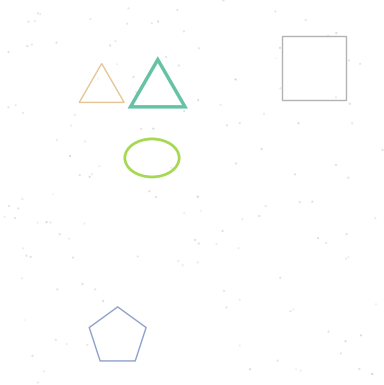[{"shape": "triangle", "thickness": 2.5, "radius": 0.41, "center": [0.41, 0.763]}, {"shape": "pentagon", "thickness": 1, "radius": 0.39, "center": [0.306, 0.125]}, {"shape": "oval", "thickness": 2, "radius": 0.35, "center": [0.395, 0.59]}, {"shape": "triangle", "thickness": 1, "radius": 0.34, "center": [0.264, 0.768]}, {"shape": "square", "thickness": 1, "radius": 0.41, "center": [0.816, 0.823]}]